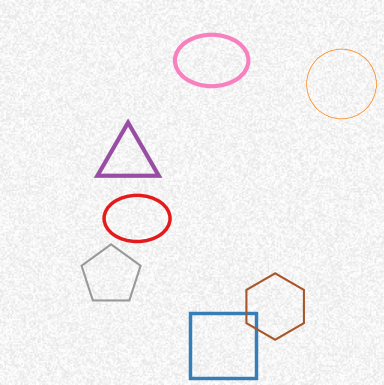[{"shape": "oval", "thickness": 2.5, "radius": 0.43, "center": [0.356, 0.433]}, {"shape": "square", "thickness": 2.5, "radius": 0.42, "center": [0.579, 0.102]}, {"shape": "triangle", "thickness": 3, "radius": 0.46, "center": [0.333, 0.59]}, {"shape": "circle", "thickness": 0.5, "radius": 0.45, "center": [0.887, 0.782]}, {"shape": "hexagon", "thickness": 1.5, "radius": 0.43, "center": [0.715, 0.204]}, {"shape": "oval", "thickness": 3, "radius": 0.48, "center": [0.55, 0.843]}, {"shape": "pentagon", "thickness": 1.5, "radius": 0.4, "center": [0.289, 0.285]}]